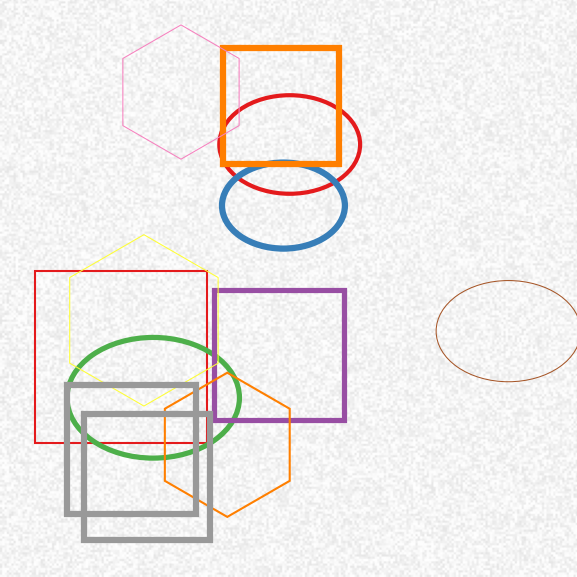[{"shape": "square", "thickness": 1, "radius": 0.74, "center": [0.21, 0.381]}, {"shape": "oval", "thickness": 2, "radius": 0.61, "center": [0.502, 0.749]}, {"shape": "oval", "thickness": 3, "radius": 0.53, "center": [0.491, 0.643]}, {"shape": "oval", "thickness": 2.5, "radius": 0.75, "center": [0.265, 0.31]}, {"shape": "square", "thickness": 2.5, "radius": 0.56, "center": [0.483, 0.384]}, {"shape": "square", "thickness": 3, "radius": 0.5, "center": [0.486, 0.816]}, {"shape": "hexagon", "thickness": 1, "radius": 0.62, "center": [0.394, 0.229]}, {"shape": "hexagon", "thickness": 0.5, "radius": 0.74, "center": [0.249, 0.444]}, {"shape": "oval", "thickness": 0.5, "radius": 0.63, "center": [0.88, 0.426]}, {"shape": "hexagon", "thickness": 0.5, "radius": 0.58, "center": [0.313, 0.84]}, {"shape": "square", "thickness": 3, "radius": 0.56, "center": [0.227, 0.221]}, {"shape": "square", "thickness": 3, "radius": 0.55, "center": [0.254, 0.173]}]